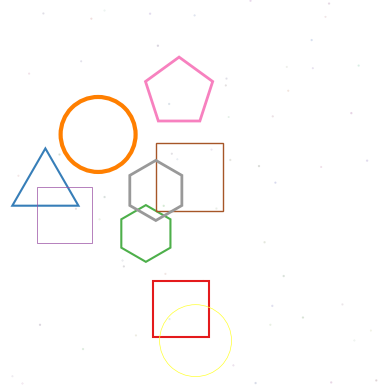[{"shape": "square", "thickness": 1.5, "radius": 0.36, "center": [0.471, 0.197]}, {"shape": "triangle", "thickness": 1.5, "radius": 0.5, "center": [0.118, 0.515]}, {"shape": "hexagon", "thickness": 1.5, "radius": 0.37, "center": [0.379, 0.394]}, {"shape": "square", "thickness": 0.5, "radius": 0.36, "center": [0.167, 0.441]}, {"shape": "circle", "thickness": 3, "radius": 0.49, "center": [0.255, 0.651]}, {"shape": "circle", "thickness": 0.5, "radius": 0.47, "center": [0.508, 0.115]}, {"shape": "square", "thickness": 1, "radius": 0.44, "center": [0.492, 0.54]}, {"shape": "pentagon", "thickness": 2, "radius": 0.46, "center": [0.465, 0.76]}, {"shape": "hexagon", "thickness": 2, "radius": 0.39, "center": [0.405, 0.505]}]